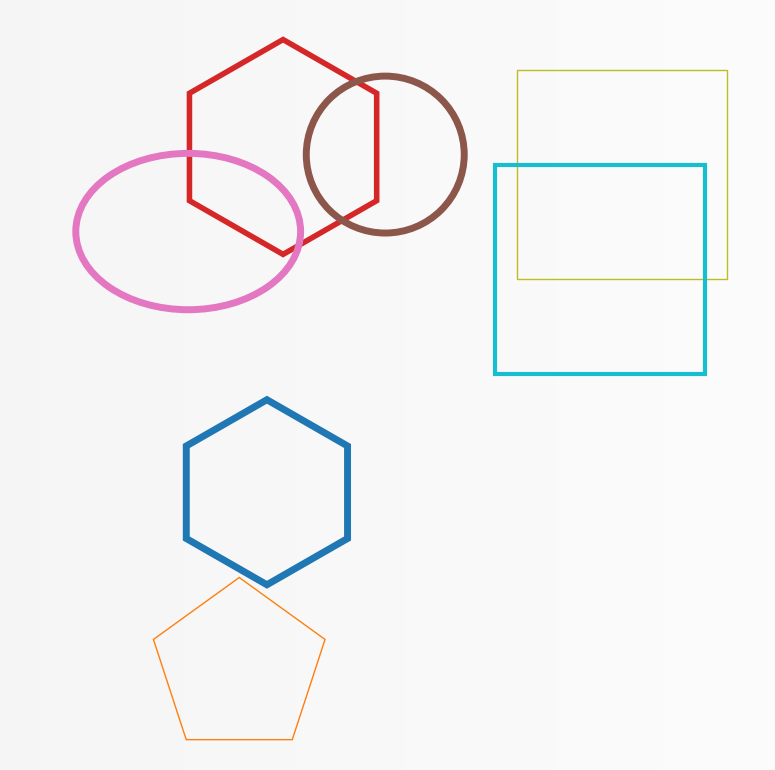[{"shape": "hexagon", "thickness": 2.5, "radius": 0.6, "center": [0.344, 0.361]}, {"shape": "pentagon", "thickness": 0.5, "radius": 0.58, "center": [0.309, 0.134]}, {"shape": "hexagon", "thickness": 2, "radius": 0.7, "center": [0.365, 0.809]}, {"shape": "circle", "thickness": 2.5, "radius": 0.51, "center": [0.497, 0.799]}, {"shape": "oval", "thickness": 2.5, "radius": 0.73, "center": [0.243, 0.699]}, {"shape": "square", "thickness": 0.5, "radius": 0.68, "center": [0.803, 0.773]}, {"shape": "square", "thickness": 1.5, "radius": 0.68, "center": [0.774, 0.65]}]